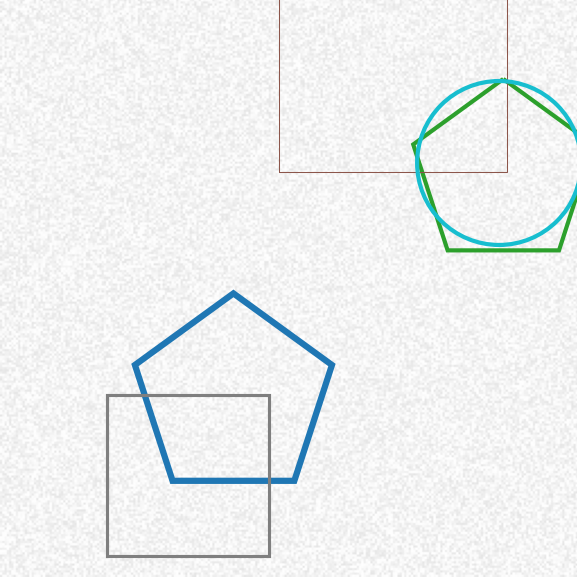[{"shape": "pentagon", "thickness": 3, "radius": 0.9, "center": [0.404, 0.312]}, {"shape": "pentagon", "thickness": 2, "radius": 0.82, "center": [0.872, 0.698]}, {"shape": "square", "thickness": 0.5, "radius": 0.98, "center": [0.681, 0.897]}, {"shape": "square", "thickness": 1.5, "radius": 0.7, "center": [0.326, 0.176]}, {"shape": "circle", "thickness": 2, "radius": 0.71, "center": [0.864, 0.717]}]